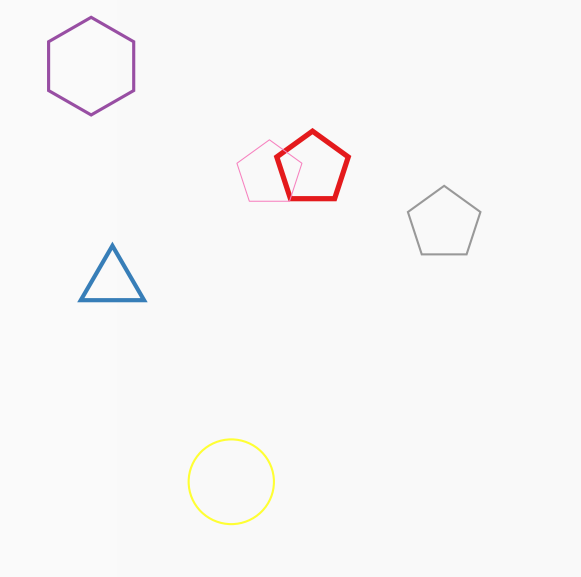[{"shape": "pentagon", "thickness": 2.5, "radius": 0.32, "center": [0.538, 0.707]}, {"shape": "triangle", "thickness": 2, "radius": 0.31, "center": [0.193, 0.511]}, {"shape": "hexagon", "thickness": 1.5, "radius": 0.42, "center": [0.157, 0.885]}, {"shape": "circle", "thickness": 1, "radius": 0.37, "center": [0.398, 0.165]}, {"shape": "pentagon", "thickness": 0.5, "radius": 0.29, "center": [0.464, 0.698]}, {"shape": "pentagon", "thickness": 1, "radius": 0.33, "center": [0.764, 0.612]}]